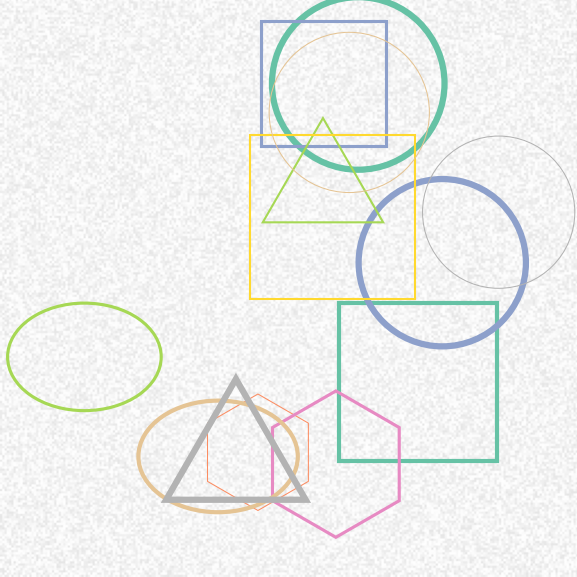[{"shape": "circle", "thickness": 3, "radius": 0.75, "center": [0.62, 0.855]}, {"shape": "square", "thickness": 2, "radius": 0.68, "center": [0.724, 0.337]}, {"shape": "hexagon", "thickness": 0.5, "radius": 0.5, "center": [0.447, 0.216]}, {"shape": "square", "thickness": 1.5, "radius": 0.54, "center": [0.56, 0.855]}, {"shape": "circle", "thickness": 3, "radius": 0.72, "center": [0.766, 0.544]}, {"shape": "hexagon", "thickness": 1.5, "radius": 0.63, "center": [0.582, 0.195]}, {"shape": "oval", "thickness": 1.5, "radius": 0.66, "center": [0.146, 0.381]}, {"shape": "triangle", "thickness": 1, "radius": 0.6, "center": [0.559, 0.674]}, {"shape": "square", "thickness": 1, "radius": 0.71, "center": [0.576, 0.623]}, {"shape": "oval", "thickness": 2, "radius": 0.69, "center": [0.378, 0.209]}, {"shape": "circle", "thickness": 0.5, "radius": 0.69, "center": [0.605, 0.804]}, {"shape": "triangle", "thickness": 3, "radius": 0.7, "center": [0.409, 0.203]}, {"shape": "circle", "thickness": 0.5, "radius": 0.66, "center": [0.863, 0.632]}]